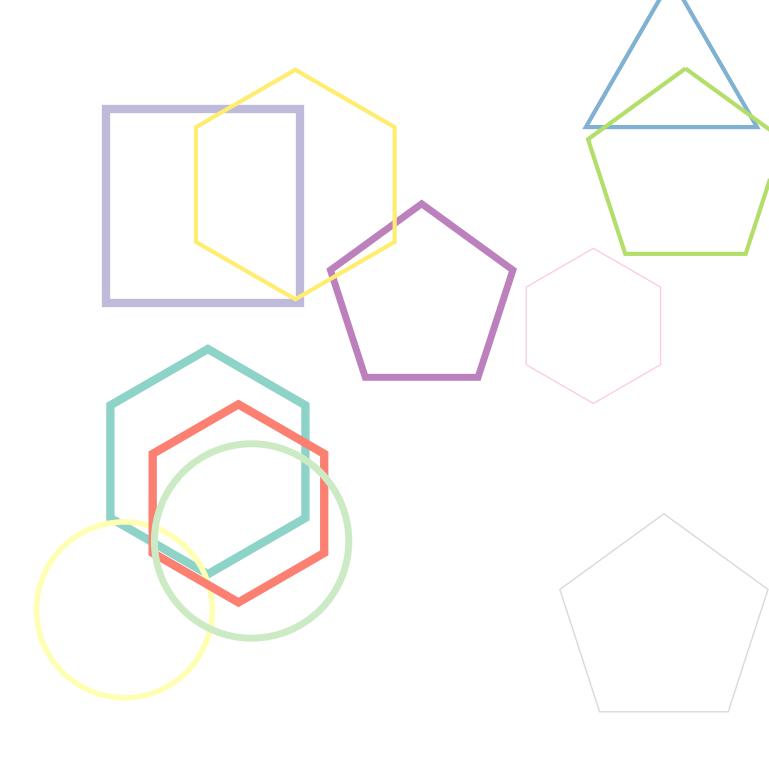[{"shape": "hexagon", "thickness": 3, "radius": 0.73, "center": [0.27, 0.4]}, {"shape": "circle", "thickness": 2, "radius": 0.57, "center": [0.161, 0.208]}, {"shape": "square", "thickness": 3, "radius": 0.63, "center": [0.264, 0.733]}, {"shape": "hexagon", "thickness": 3, "radius": 0.64, "center": [0.31, 0.346]}, {"shape": "triangle", "thickness": 1.5, "radius": 0.64, "center": [0.872, 0.899]}, {"shape": "pentagon", "thickness": 1.5, "radius": 0.67, "center": [0.89, 0.778]}, {"shape": "hexagon", "thickness": 0.5, "radius": 0.5, "center": [0.771, 0.577]}, {"shape": "pentagon", "thickness": 0.5, "radius": 0.71, "center": [0.862, 0.191]}, {"shape": "pentagon", "thickness": 2.5, "radius": 0.62, "center": [0.548, 0.611]}, {"shape": "circle", "thickness": 2.5, "radius": 0.63, "center": [0.327, 0.297]}, {"shape": "hexagon", "thickness": 1.5, "radius": 0.75, "center": [0.383, 0.76]}]